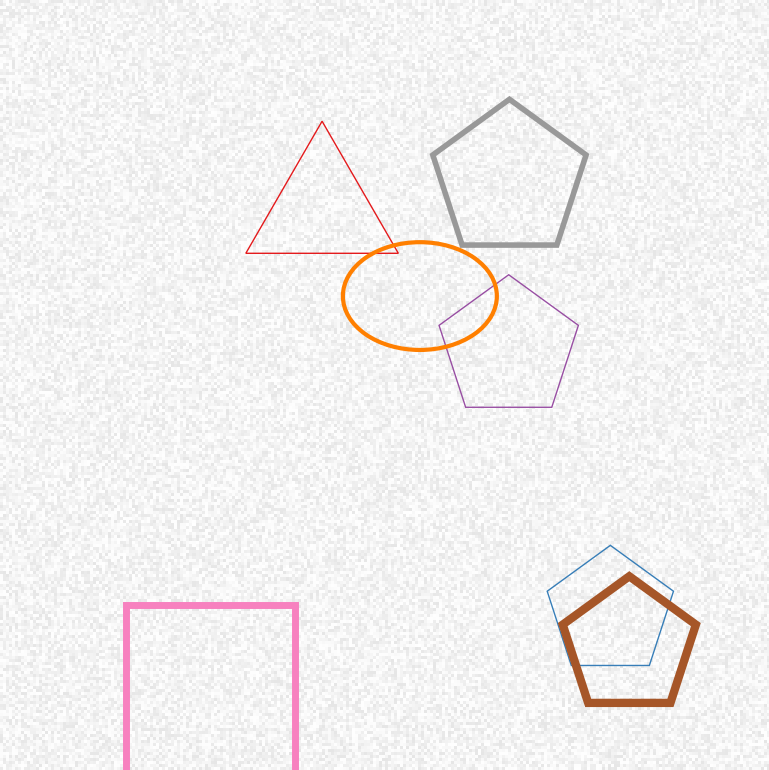[{"shape": "triangle", "thickness": 0.5, "radius": 0.57, "center": [0.418, 0.728]}, {"shape": "pentagon", "thickness": 0.5, "radius": 0.43, "center": [0.793, 0.206]}, {"shape": "pentagon", "thickness": 0.5, "radius": 0.48, "center": [0.661, 0.548]}, {"shape": "oval", "thickness": 1.5, "radius": 0.5, "center": [0.545, 0.615]}, {"shape": "pentagon", "thickness": 3, "radius": 0.45, "center": [0.817, 0.161]}, {"shape": "square", "thickness": 2.5, "radius": 0.55, "center": [0.273, 0.104]}, {"shape": "pentagon", "thickness": 2, "radius": 0.52, "center": [0.662, 0.766]}]